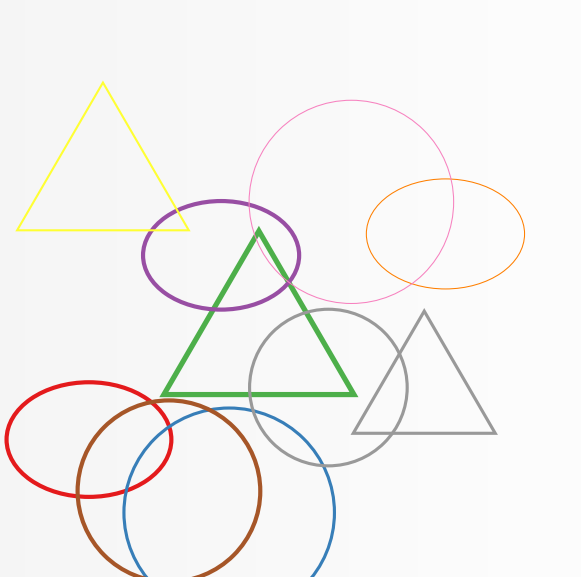[{"shape": "oval", "thickness": 2, "radius": 0.71, "center": [0.153, 0.238]}, {"shape": "circle", "thickness": 1.5, "radius": 0.91, "center": [0.394, 0.112]}, {"shape": "triangle", "thickness": 2.5, "radius": 0.94, "center": [0.445, 0.41]}, {"shape": "oval", "thickness": 2, "radius": 0.67, "center": [0.38, 0.557]}, {"shape": "oval", "thickness": 0.5, "radius": 0.68, "center": [0.766, 0.594]}, {"shape": "triangle", "thickness": 1, "radius": 0.85, "center": [0.177, 0.686]}, {"shape": "circle", "thickness": 2, "radius": 0.79, "center": [0.291, 0.149]}, {"shape": "circle", "thickness": 0.5, "radius": 0.88, "center": [0.605, 0.65]}, {"shape": "triangle", "thickness": 1.5, "radius": 0.71, "center": [0.73, 0.319]}, {"shape": "circle", "thickness": 1.5, "radius": 0.68, "center": [0.565, 0.328]}]